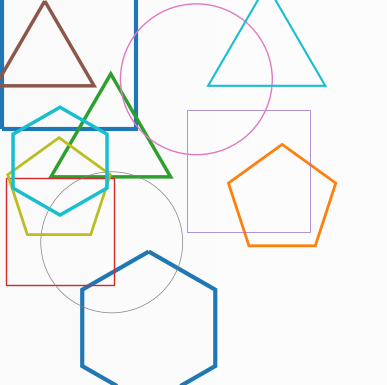[{"shape": "hexagon", "thickness": 3, "radius": 0.99, "center": [0.384, 0.148]}, {"shape": "square", "thickness": 3, "radius": 0.87, "center": [0.178, 0.839]}, {"shape": "pentagon", "thickness": 2, "radius": 0.73, "center": [0.728, 0.479]}, {"shape": "triangle", "thickness": 2.5, "radius": 0.89, "center": [0.286, 0.63]}, {"shape": "square", "thickness": 1, "radius": 0.69, "center": [0.155, 0.4]}, {"shape": "square", "thickness": 0.5, "radius": 0.79, "center": [0.641, 0.556]}, {"shape": "triangle", "thickness": 2.5, "radius": 0.73, "center": [0.116, 0.851]}, {"shape": "circle", "thickness": 1, "radius": 0.98, "center": [0.507, 0.794]}, {"shape": "circle", "thickness": 0.5, "radius": 0.92, "center": [0.288, 0.371]}, {"shape": "pentagon", "thickness": 2, "radius": 0.7, "center": [0.152, 0.503]}, {"shape": "hexagon", "thickness": 2.5, "radius": 0.7, "center": [0.155, 0.581]}, {"shape": "triangle", "thickness": 1.5, "radius": 0.87, "center": [0.688, 0.864]}]